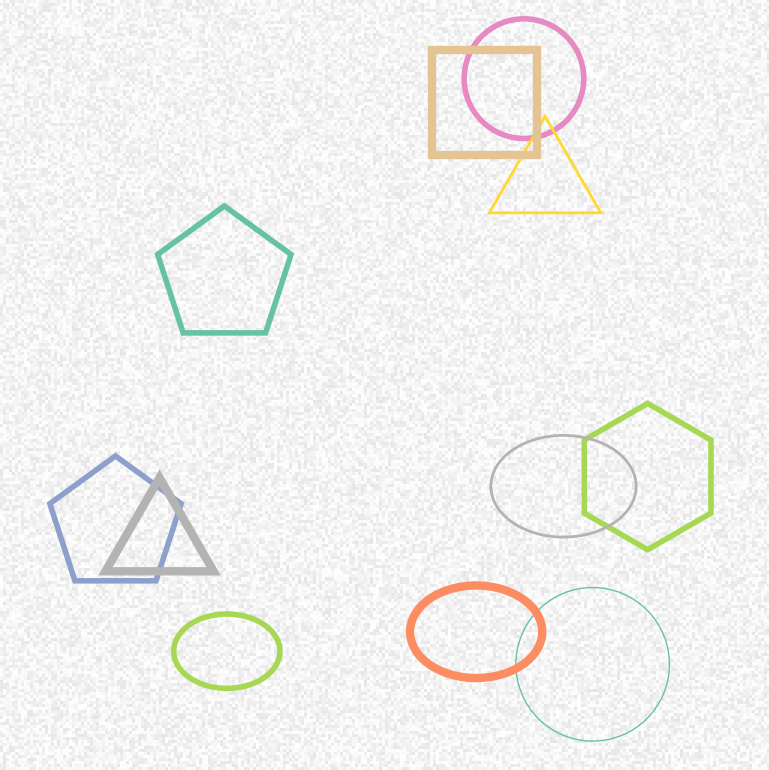[{"shape": "pentagon", "thickness": 2, "radius": 0.46, "center": [0.291, 0.641]}, {"shape": "circle", "thickness": 0.5, "radius": 0.5, "center": [0.77, 0.137]}, {"shape": "oval", "thickness": 3, "radius": 0.43, "center": [0.618, 0.18]}, {"shape": "pentagon", "thickness": 2, "radius": 0.45, "center": [0.15, 0.318]}, {"shape": "circle", "thickness": 2, "radius": 0.39, "center": [0.68, 0.898]}, {"shape": "hexagon", "thickness": 2, "radius": 0.47, "center": [0.841, 0.381]}, {"shape": "oval", "thickness": 2, "radius": 0.34, "center": [0.295, 0.154]}, {"shape": "triangle", "thickness": 1, "radius": 0.42, "center": [0.708, 0.765]}, {"shape": "square", "thickness": 3, "radius": 0.34, "center": [0.63, 0.867]}, {"shape": "triangle", "thickness": 3, "radius": 0.41, "center": [0.207, 0.299]}, {"shape": "oval", "thickness": 1, "radius": 0.47, "center": [0.732, 0.369]}]